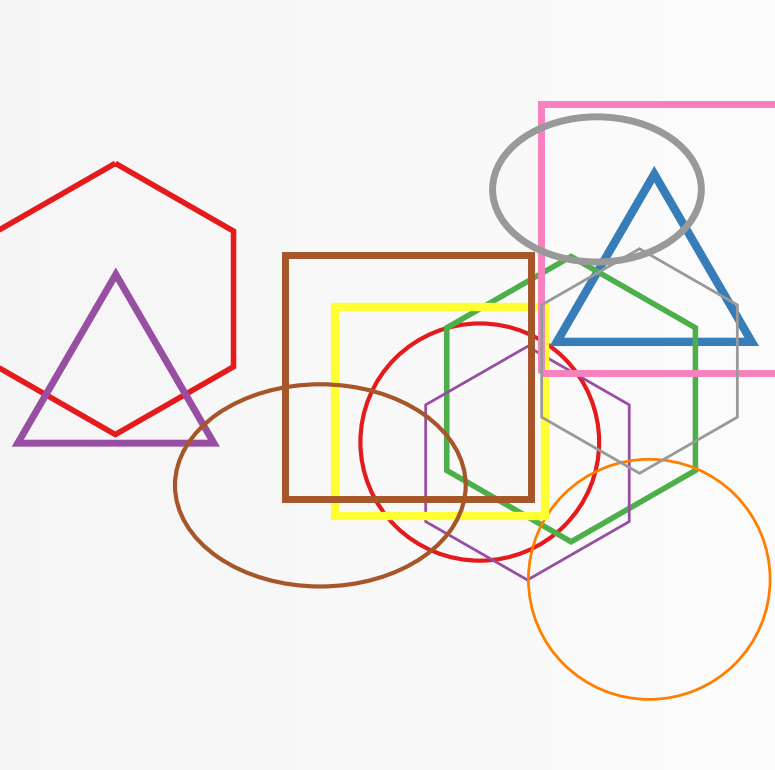[{"shape": "circle", "thickness": 1.5, "radius": 0.77, "center": [0.619, 0.426]}, {"shape": "hexagon", "thickness": 2, "radius": 0.88, "center": [0.149, 0.612]}, {"shape": "triangle", "thickness": 3, "radius": 0.73, "center": [0.844, 0.629]}, {"shape": "hexagon", "thickness": 2, "radius": 0.93, "center": [0.737, 0.482]}, {"shape": "triangle", "thickness": 2.5, "radius": 0.73, "center": [0.149, 0.498]}, {"shape": "hexagon", "thickness": 1, "radius": 0.76, "center": [0.681, 0.398]}, {"shape": "circle", "thickness": 1, "radius": 0.78, "center": [0.838, 0.248]}, {"shape": "square", "thickness": 3, "radius": 0.68, "center": [0.568, 0.465]}, {"shape": "square", "thickness": 2.5, "radius": 0.79, "center": [0.527, 0.511]}, {"shape": "oval", "thickness": 1.5, "radius": 0.94, "center": [0.413, 0.37]}, {"shape": "square", "thickness": 2.5, "radius": 0.87, "center": [0.873, 0.69]}, {"shape": "hexagon", "thickness": 1, "radius": 0.73, "center": [0.825, 0.531]}, {"shape": "oval", "thickness": 2.5, "radius": 0.67, "center": [0.77, 0.754]}]